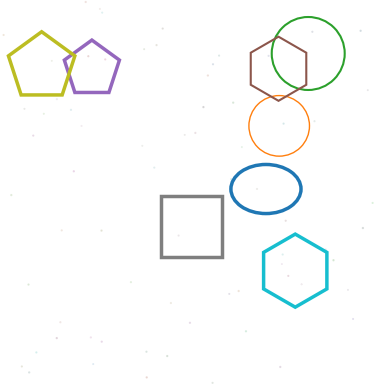[{"shape": "oval", "thickness": 2.5, "radius": 0.46, "center": [0.691, 0.509]}, {"shape": "circle", "thickness": 1, "radius": 0.39, "center": [0.725, 0.673]}, {"shape": "circle", "thickness": 1.5, "radius": 0.47, "center": [0.801, 0.861]}, {"shape": "pentagon", "thickness": 2.5, "radius": 0.38, "center": [0.239, 0.821]}, {"shape": "hexagon", "thickness": 1.5, "radius": 0.42, "center": [0.723, 0.821]}, {"shape": "square", "thickness": 2.5, "radius": 0.4, "center": [0.498, 0.411]}, {"shape": "pentagon", "thickness": 2.5, "radius": 0.45, "center": [0.108, 0.827]}, {"shape": "hexagon", "thickness": 2.5, "radius": 0.47, "center": [0.767, 0.297]}]